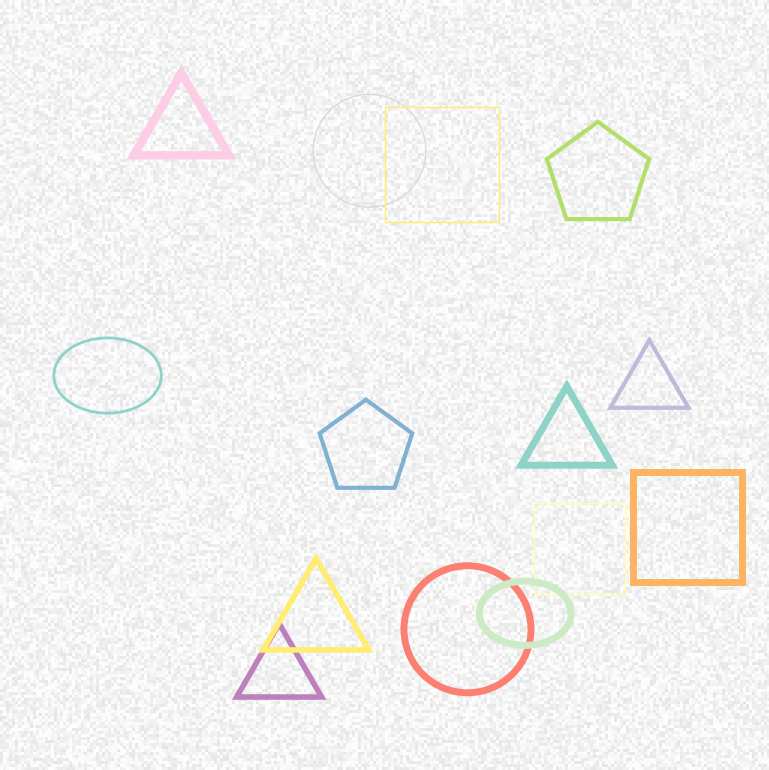[{"shape": "oval", "thickness": 1, "radius": 0.35, "center": [0.14, 0.512]}, {"shape": "triangle", "thickness": 2.5, "radius": 0.34, "center": [0.736, 0.43]}, {"shape": "square", "thickness": 0.5, "radius": 0.3, "center": [0.752, 0.287]}, {"shape": "triangle", "thickness": 1.5, "radius": 0.29, "center": [0.843, 0.5]}, {"shape": "circle", "thickness": 2.5, "radius": 0.41, "center": [0.607, 0.183]}, {"shape": "pentagon", "thickness": 1.5, "radius": 0.32, "center": [0.475, 0.418]}, {"shape": "square", "thickness": 2.5, "radius": 0.36, "center": [0.893, 0.315]}, {"shape": "pentagon", "thickness": 1.5, "radius": 0.35, "center": [0.777, 0.772]}, {"shape": "triangle", "thickness": 3, "radius": 0.36, "center": [0.236, 0.834]}, {"shape": "circle", "thickness": 0.5, "radius": 0.37, "center": [0.48, 0.804]}, {"shape": "triangle", "thickness": 2, "radius": 0.32, "center": [0.363, 0.127]}, {"shape": "oval", "thickness": 2.5, "radius": 0.3, "center": [0.682, 0.204]}, {"shape": "triangle", "thickness": 2, "radius": 0.4, "center": [0.41, 0.196]}, {"shape": "square", "thickness": 0.5, "radius": 0.37, "center": [0.574, 0.786]}]